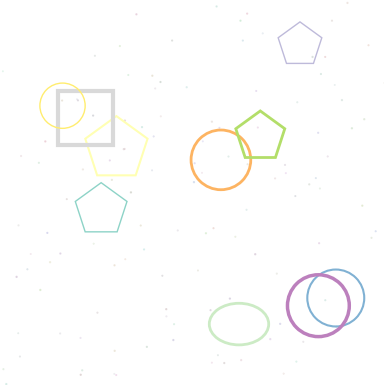[{"shape": "pentagon", "thickness": 1, "radius": 0.35, "center": [0.263, 0.455]}, {"shape": "pentagon", "thickness": 1.5, "radius": 0.43, "center": [0.302, 0.613]}, {"shape": "pentagon", "thickness": 1, "radius": 0.3, "center": [0.779, 0.884]}, {"shape": "circle", "thickness": 1.5, "radius": 0.37, "center": [0.872, 0.226]}, {"shape": "circle", "thickness": 2, "radius": 0.39, "center": [0.574, 0.585]}, {"shape": "pentagon", "thickness": 2, "radius": 0.33, "center": [0.676, 0.645]}, {"shape": "square", "thickness": 3, "radius": 0.35, "center": [0.222, 0.694]}, {"shape": "circle", "thickness": 2.5, "radius": 0.4, "center": [0.827, 0.206]}, {"shape": "oval", "thickness": 2, "radius": 0.39, "center": [0.621, 0.158]}, {"shape": "circle", "thickness": 1, "radius": 0.29, "center": [0.162, 0.725]}]